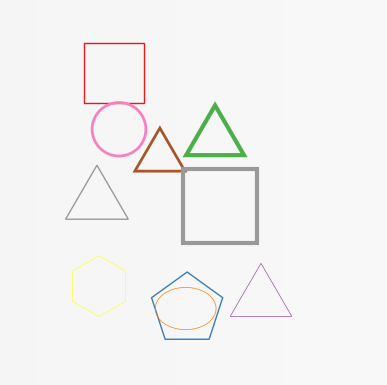[{"shape": "square", "thickness": 1, "radius": 0.39, "center": [0.293, 0.811]}, {"shape": "pentagon", "thickness": 1, "radius": 0.48, "center": [0.483, 0.197]}, {"shape": "triangle", "thickness": 3, "radius": 0.43, "center": [0.555, 0.64]}, {"shape": "triangle", "thickness": 0.5, "radius": 0.46, "center": [0.674, 0.224]}, {"shape": "oval", "thickness": 0.5, "radius": 0.39, "center": [0.479, 0.199]}, {"shape": "hexagon", "thickness": 0.5, "radius": 0.4, "center": [0.256, 0.257]}, {"shape": "triangle", "thickness": 2, "radius": 0.37, "center": [0.413, 0.593]}, {"shape": "circle", "thickness": 2, "radius": 0.35, "center": [0.307, 0.664]}, {"shape": "triangle", "thickness": 1, "radius": 0.47, "center": [0.25, 0.477]}, {"shape": "square", "thickness": 3, "radius": 0.48, "center": [0.568, 0.465]}]